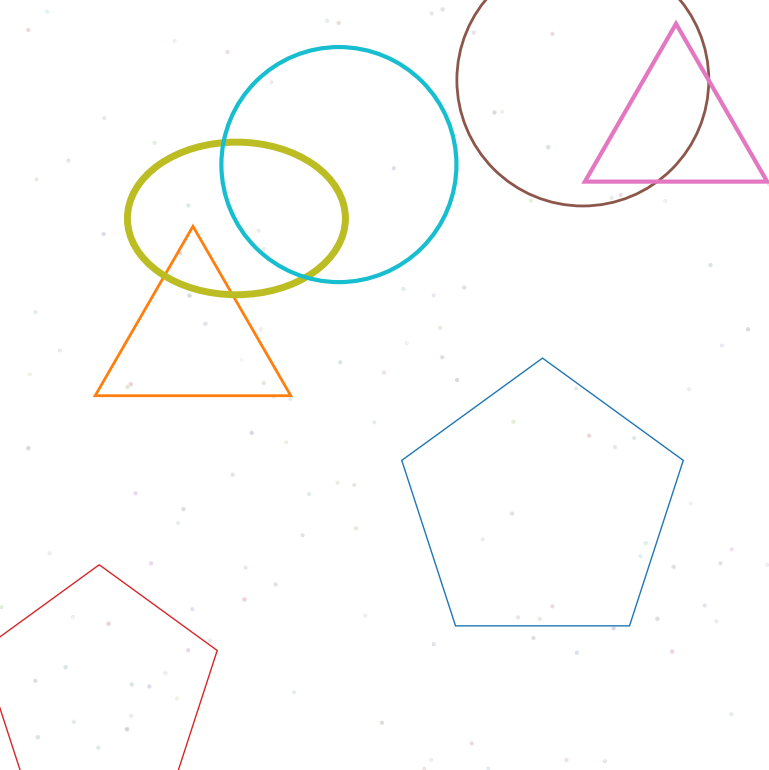[{"shape": "pentagon", "thickness": 0.5, "radius": 0.96, "center": [0.705, 0.343]}, {"shape": "triangle", "thickness": 1, "radius": 0.73, "center": [0.251, 0.559]}, {"shape": "pentagon", "thickness": 0.5, "radius": 0.81, "center": [0.129, 0.105]}, {"shape": "circle", "thickness": 1, "radius": 0.82, "center": [0.757, 0.896]}, {"shape": "triangle", "thickness": 1.5, "radius": 0.68, "center": [0.878, 0.832]}, {"shape": "oval", "thickness": 2.5, "radius": 0.71, "center": [0.307, 0.716]}, {"shape": "circle", "thickness": 1.5, "radius": 0.76, "center": [0.44, 0.786]}]